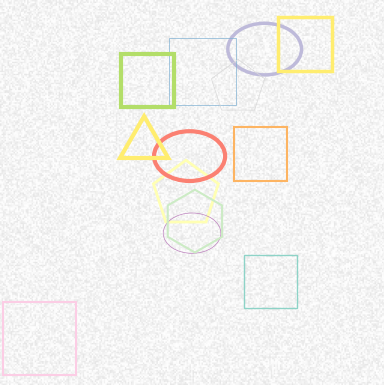[{"shape": "square", "thickness": 1, "radius": 0.35, "center": [0.703, 0.268]}, {"shape": "pentagon", "thickness": 2, "radius": 0.44, "center": [0.483, 0.495]}, {"shape": "oval", "thickness": 2.5, "radius": 0.48, "center": [0.688, 0.873]}, {"shape": "oval", "thickness": 3, "radius": 0.46, "center": [0.492, 0.595]}, {"shape": "square", "thickness": 0.5, "radius": 0.43, "center": [0.526, 0.814]}, {"shape": "square", "thickness": 1.5, "radius": 0.35, "center": [0.677, 0.6]}, {"shape": "square", "thickness": 3, "radius": 0.34, "center": [0.382, 0.791]}, {"shape": "square", "thickness": 1.5, "radius": 0.48, "center": [0.102, 0.121]}, {"shape": "pentagon", "thickness": 0.5, "radius": 0.36, "center": [0.618, 0.773]}, {"shape": "oval", "thickness": 0.5, "radius": 0.37, "center": [0.499, 0.394]}, {"shape": "hexagon", "thickness": 1.5, "radius": 0.41, "center": [0.506, 0.426]}, {"shape": "square", "thickness": 2.5, "radius": 0.36, "center": [0.792, 0.886]}, {"shape": "triangle", "thickness": 3, "radius": 0.36, "center": [0.374, 0.626]}]